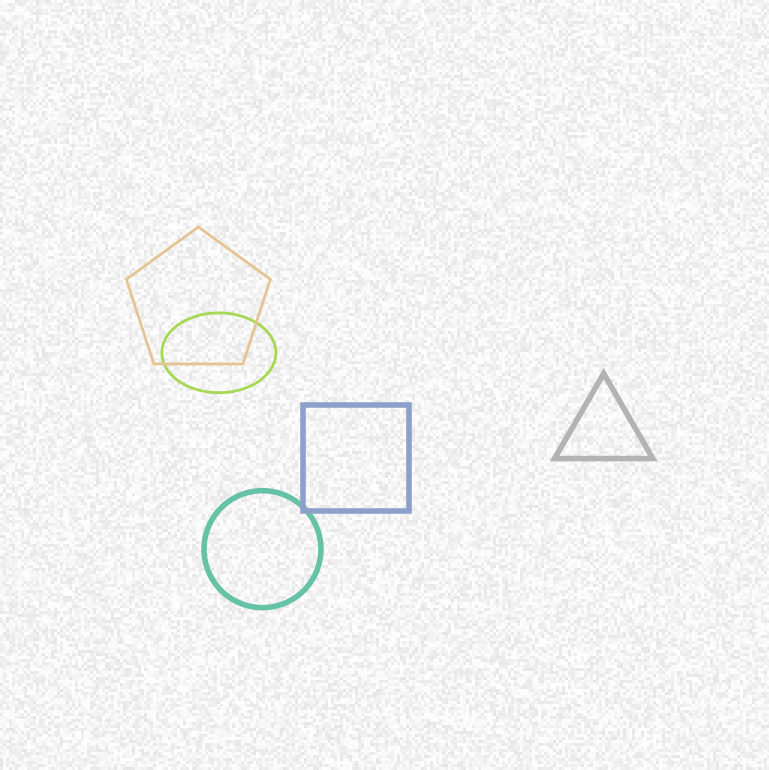[{"shape": "circle", "thickness": 2, "radius": 0.38, "center": [0.341, 0.287]}, {"shape": "square", "thickness": 2, "radius": 0.34, "center": [0.462, 0.405]}, {"shape": "oval", "thickness": 1, "radius": 0.37, "center": [0.284, 0.542]}, {"shape": "pentagon", "thickness": 1, "radius": 0.49, "center": [0.258, 0.607]}, {"shape": "triangle", "thickness": 2, "radius": 0.37, "center": [0.784, 0.441]}]